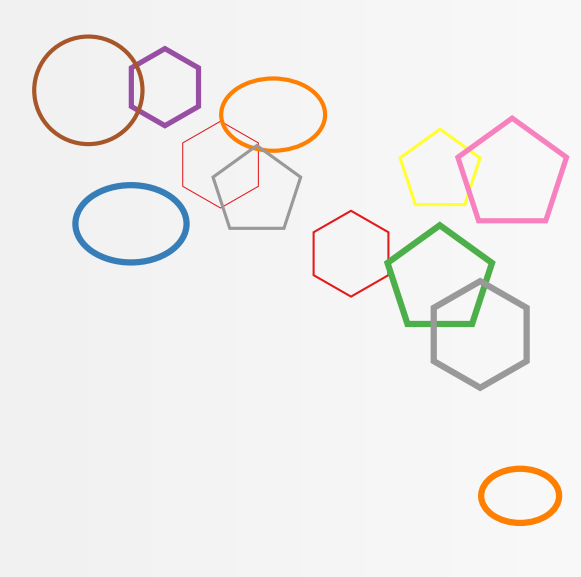[{"shape": "hexagon", "thickness": 0.5, "radius": 0.38, "center": [0.379, 0.714]}, {"shape": "hexagon", "thickness": 1, "radius": 0.37, "center": [0.604, 0.56]}, {"shape": "oval", "thickness": 3, "radius": 0.48, "center": [0.225, 0.612]}, {"shape": "pentagon", "thickness": 3, "radius": 0.47, "center": [0.757, 0.515]}, {"shape": "hexagon", "thickness": 2.5, "radius": 0.33, "center": [0.284, 0.848]}, {"shape": "oval", "thickness": 2, "radius": 0.45, "center": [0.47, 0.801]}, {"shape": "oval", "thickness": 3, "radius": 0.34, "center": [0.895, 0.141]}, {"shape": "pentagon", "thickness": 1.5, "radius": 0.36, "center": [0.757, 0.703]}, {"shape": "circle", "thickness": 2, "radius": 0.47, "center": [0.152, 0.843]}, {"shape": "pentagon", "thickness": 2.5, "radius": 0.49, "center": [0.881, 0.696]}, {"shape": "hexagon", "thickness": 3, "radius": 0.46, "center": [0.826, 0.42]}, {"shape": "pentagon", "thickness": 1.5, "radius": 0.4, "center": [0.442, 0.668]}]